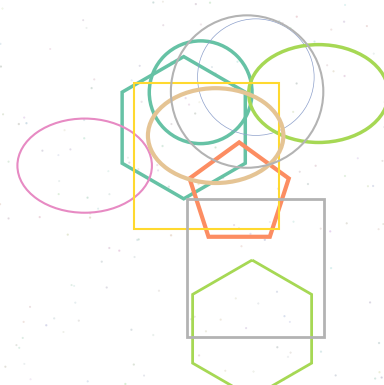[{"shape": "circle", "thickness": 2.5, "radius": 0.67, "center": [0.521, 0.76]}, {"shape": "hexagon", "thickness": 2.5, "radius": 0.92, "center": [0.477, 0.668]}, {"shape": "pentagon", "thickness": 3, "radius": 0.68, "center": [0.621, 0.495]}, {"shape": "circle", "thickness": 0.5, "radius": 0.76, "center": [0.665, 0.8]}, {"shape": "oval", "thickness": 1.5, "radius": 0.87, "center": [0.22, 0.57]}, {"shape": "hexagon", "thickness": 2, "radius": 0.89, "center": [0.655, 0.146]}, {"shape": "oval", "thickness": 2.5, "radius": 0.91, "center": [0.827, 0.757]}, {"shape": "square", "thickness": 1.5, "radius": 0.94, "center": [0.537, 0.595]}, {"shape": "oval", "thickness": 3, "radius": 0.88, "center": [0.56, 0.648]}, {"shape": "square", "thickness": 2, "radius": 0.89, "center": [0.664, 0.304]}, {"shape": "circle", "thickness": 1.5, "radius": 0.99, "center": [0.642, 0.762]}]